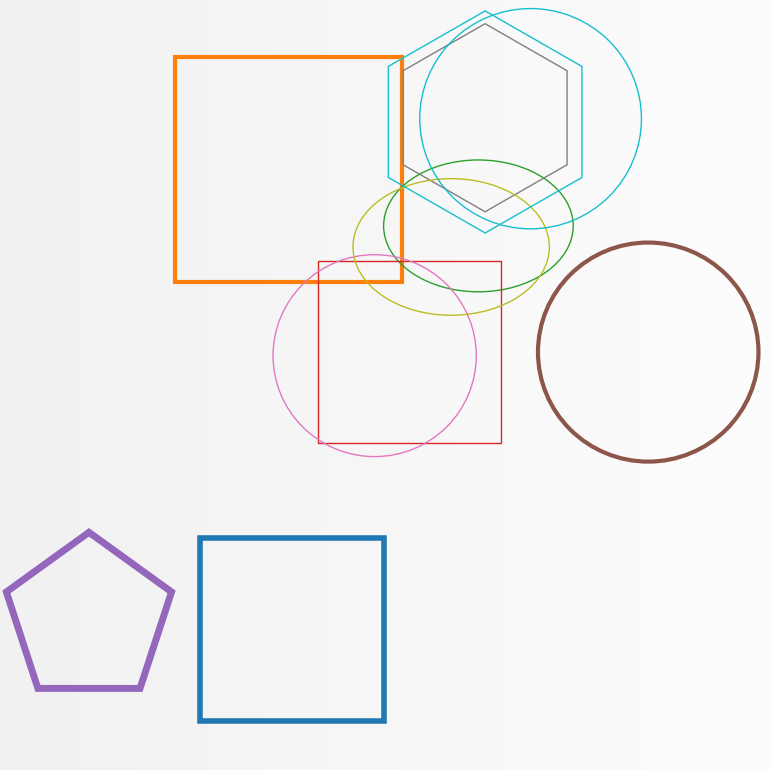[{"shape": "square", "thickness": 2, "radius": 0.59, "center": [0.377, 0.183]}, {"shape": "square", "thickness": 1.5, "radius": 0.73, "center": [0.372, 0.779]}, {"shape": "oval", "thickness": 0.5, "radius": 0.61, "center": [0.617, 0.707]}, {"shape": "square", "thickness": 0.5, "radius": 0.59, "center": [0.528, 0.543]}, {"shape": "pentagon", "thickness": 2.5, "radius": 0.56, "center": [0.115, 0.197]}, {"shape": "circle", "thickness": 1.5, "radius": 0.71, "center": [0.836, 0.543]}, {"shape": "circle", "thickness": 0.5, "radius": 0.66, "center": [0.483, 0.538]}, {"shape": "hexagon", "thickness": 0.5, "radius": 0.61, "center": [0.626, 0.847]}, {"shape": "oval", "thickness": 0.5, "radius": 0.63, "center": [0.582, 0.679]}, {"shape": "circle", "thickness": 0.5, "radius": 0.72, "center": [0.685, 0.846]}, {"shape": "hexagon", "thickness": 0.5, "radius": 0.72, "center": [0.626, 0.842]}]